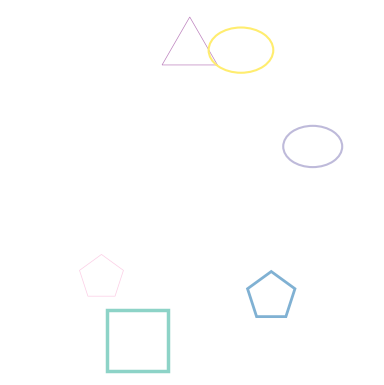[{"shape": "square", "thickness": 2.5, "radius": 0.4, "center": [0.357, 0.115]}, {"shape": "oval", "thickness": 1.5, "radius": 0.38, "center": [0.812, 0.62]}, {"shape": "pentagon", "thickness": 2, "radius": 0.32, "center": [0.705, 0.23]}, {"shape": "pentagon", "thickness": 0.5, "radius": 0.3, "center": [0.264, 0.279]}, {"shape": "triangle", "thickness": 0.5, "radius": 0.42, "center": [0.493, 0.873]}, {"shape": "oval", "thickness": 1.5, "radius": 0.42, "center": [0.626, 0.87]}]